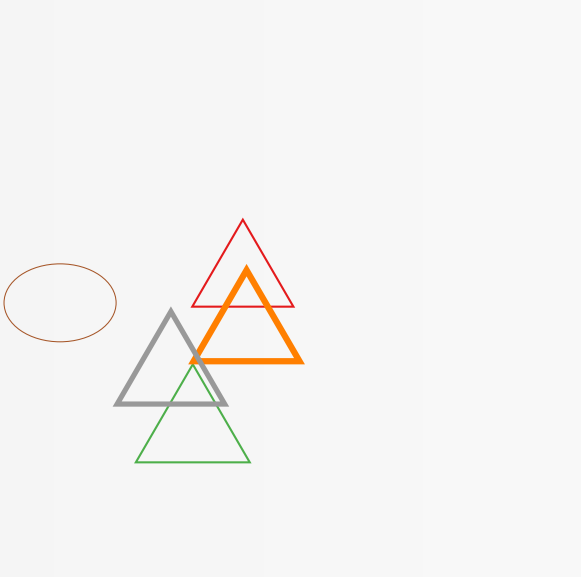[{"shape": "triangle", "thickness": 1, "radius": 0.5, "center": [0.418, 0.518]}, {"shape": "triangle", "thickness": 1, "radius": 0.57, "center": [0.332, 0.255]}, {"shape": "triangle", "thickness": 3, "radius": 0.53, "center": [0.424, 0.426]}, {"shape": "oval", "thickness": 0.5, "radius": 0.48, "center": [0.103, 0.475]}, {"shape": "triangle", "thickness": 2.5, "radius": 0.53, "center": [0.294, 0.353]}]